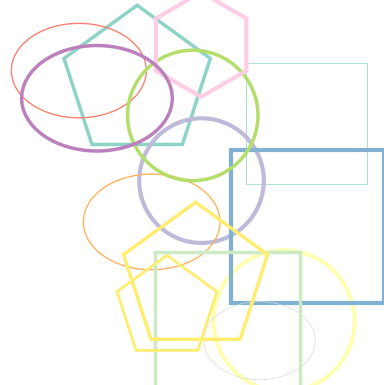[{"shape": "square", "thickness": 0.5, "radius": 0.79, "center": [0.797, 0.678]}, {"shape": "pentagon", "thickness": 2.5, "radius": 1.0, "center": [0.356, 0.786]}, {"shape": "circle", "thickness": 3, "radius": 0.92, "center": [0.738, 0.166]}, {"shape": "circle", "thickness": 3, "radius": 0.81, "center": [0.523, 0.531]}, {"shape": "oval", "thickness": 1, "radius": 0.88, "center": [0.205, 0.817]}, {"shape": "square", "thickness": 3, "radius": 1.0, "center": [0.799, 0.412]}, {"shape": "oval", "thickness": 1, "radius": 0.89, "center": [0.394, 0.424]}, {"shape": "circle", "thickness": 2.5, "radius": 0.85, "center": [0.501, 0.7]}, {"shape": "hexagon", "thickness": 3, "radius": 0.68, "center": [0.522, 0.884]}, {"shape": "oval", "thickness": 0.5, "radius": 0.72, "center": [0.674, 0.115]}, {"shape": "oval", "thickness": 2.5, "radius": 0.98, "center": [0.252, 0.745]}, {"shape": "square", "thickness": 2.5, "radius": 0.94, "center": [0.59, 0.158]}, {"shape": "pentagon", "thickness": 2.5, "radius": 0.98, "center": [0.508, 0.278]}, {"shape": "pentagon", "thickness": 2, "radius": 0.68, "center": [0.434, 0.2]}]